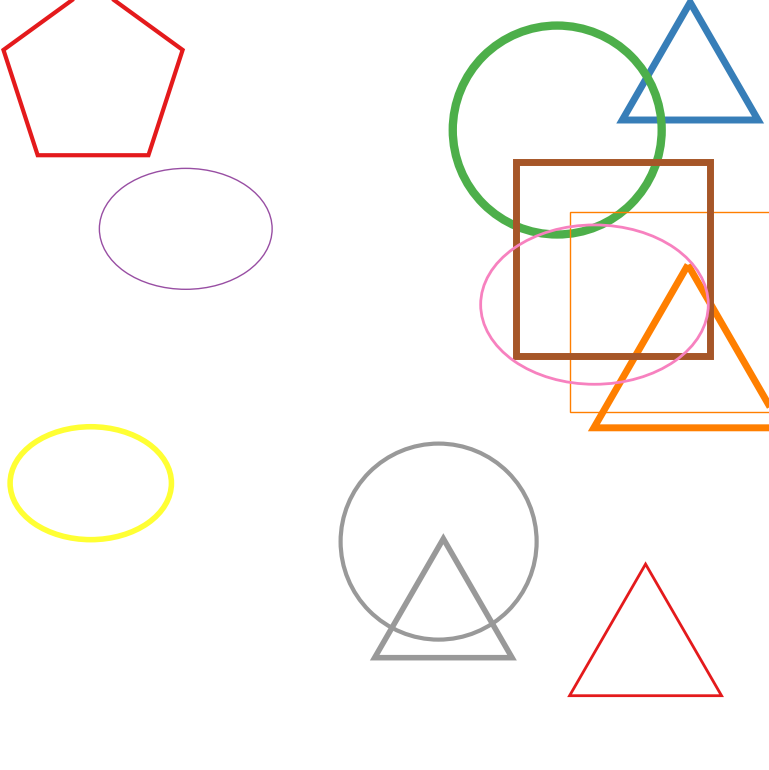[{"shape": "pentagon", "thickness": 1.5, "radius": 0.61, "center": [0.121, 0.897]}, {"shape": "triangle", "thickness": 1, "radius": 0.57, "center": [0.838, 0.153]}, {"shape": "triangle", "thickness": 2.5, "radius": 0.51, "center": [0.896, 0.895]}, {"shape": "circle", "thickness": 3, "radius": 0.68, "center": [0.724, 0.831]}, {"shape": "oval", "thickness": 0.5, "radius": 0.56, "center": [0.241, 0.703]}, {"shape": "triangle", "thickness": 2.5, "radius": 0.71, "center": [0.893, 0.515]}, {"shape": "square", "thickness": 0.5, "radius": 0.65, "center": [0.87, 0.595]}, {"shape": "oval", "thickness": 2, "radius": 0.52, "center": [0.118, 0.372]}, {"shape": "square", "thickness": 2.5, "radius": 0.63, "center": [0.796, 0.663]}, {"shape": "oval", "thickness": 1, "radius": 0.74, "center": [0.772, 0.604]}, {"shape": "circle", "thickness": 1.5, "radius": 0.64, "center": [0.57, 0.297]}, {"shape": "triangle", "thickness": 2, "radius": 0.51, "center": [0.576, 0.197]}]